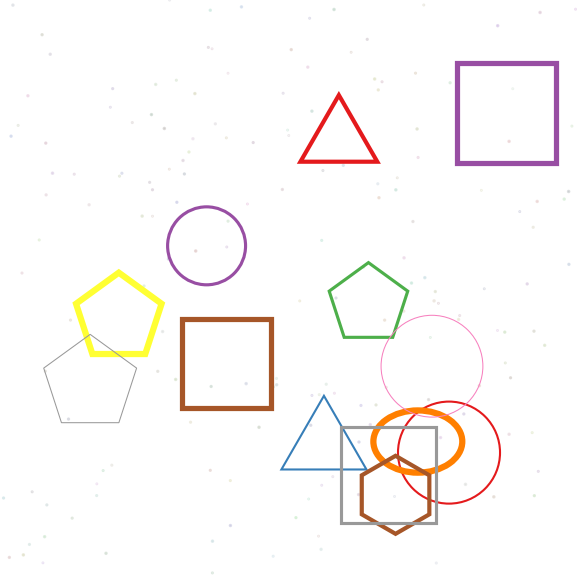[{"shape": "circle", "thickness": 1, "radius": 0.44, "center": [0.778, 0.215]}, {"shape": "triangle", "thickness": 2, "radius": 0.38, "center": [0.587, 0.758]}, {"shape": "triangle", "thickness": 1, "radius": 0.43, "center": [0.561, 0.229]}, {"shape": "pentagon", "thickness": 1.5, "radius": 0.36, "center": [0.638, 0.473]}, {"shape": "circle", "thickness": 1.5, "radius": 0.34, "center": [0.358, 0.573]}, {"shape": "square", "thickness": 2.5, "radius": 0.43, "center": [0.877, 0.804]}, {"shape": "oval", "thickness": 3, "radius": 0.38, "center": [0.724, 0.235]}, {"shape": "pentagon", "thickness": 3, "radius": 0.39, "center": [0.206, 0.449]}, {"shape": "hexagon", "thickness": 2, "radius": 0.34, "center": [0.685, 0.142]}, {"shape": "square", "thickness": 2.5, "radius": 0.38, "center": [0.392, 0.369]}, {"shape": "circle", "thickness": 0.5, "radius": 0.44, "center": [0.748, 0.365]}, {"shape": "square", "thickness": 1.5, "radius": 0.41, "center": [0.673, 0.177]}, {"shape": "pentagon", "thickness": 0.5, "radius": 0.42, "center": [0.156, 0.336]}]